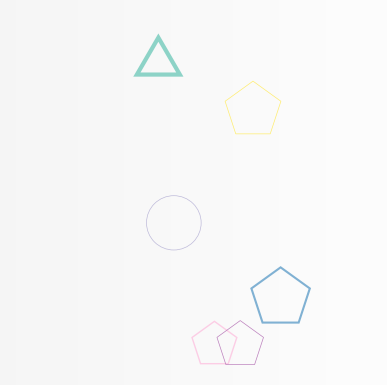[{"shape": "triangle", "thickness": 3, "radius": 0.32, "center": [0.409, 0.838]}, {"shape": "circle", "thickness": 0.5, "radius": 0.35, "center": [0.449, 0.421]}, {"shape": "pentagon", "thickness": 1.5, "radius": 0.4, "center": [0.724, 0.226]}, {"shape": "pentagon", "thickness": 1, "radius": 0.3, "center": [0.553, 0.105]}, {"shape": "pentagon", "thickness": 0.5, "radius": 0.32, "center": [0.62, 0.104]}, {"shape": "pentagon", "thickness": 0.5, "radius": 0.38, "center": [0.653, 0.714]}]